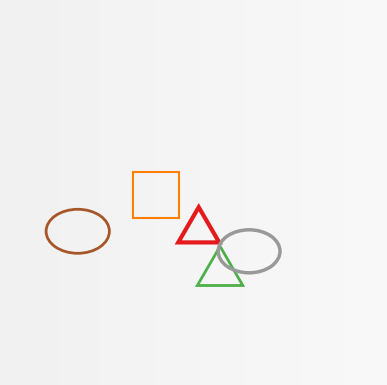[{"shape": "triangle", "thickness": 3, "radius": 0.31, "center": [0.513, 0.401]}, {"shape": "triangle", "thickness": 2, "radius": 0.34, "center": [0.568, 0.292]}, {"shape": "square", "thickness": 1.5, "radius": 0.3, "center": [0.402, 0.493]}, {"shape": "oval", "thickness": 2, "radius": 0.41, "center": [0.201, 0.399]}, {"shape": "oval", "thickness": 2.5, "radius": 0.4, "center": [0.643, 0.347]}]